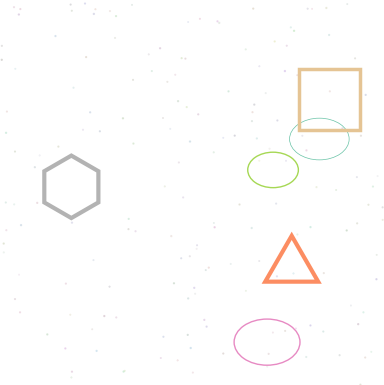[{"shape": "oval", "thickness": 0.5, "radius": 0.39, "center": [0.83, 0.639]}, {"shape": "triangle", "thickness": 3, "radius": 0.4, "center": [0.758, 0.308]}, {"shape": "oval", "thickness": 1, "radius": 0.43, "center": [0.694, 0.111]}, {"shape": "oval", "thickness": 1, "radius": 0.33, "center": [0.709, 0.559]}, {"shape": "square", "thickness": 2.5, "radius": 0.4, "center": [0.855, 0.743]}, {"shape": "hexagon", "thickness": 3, "radius": 0.41, "center": [0.185, 0.515]}]